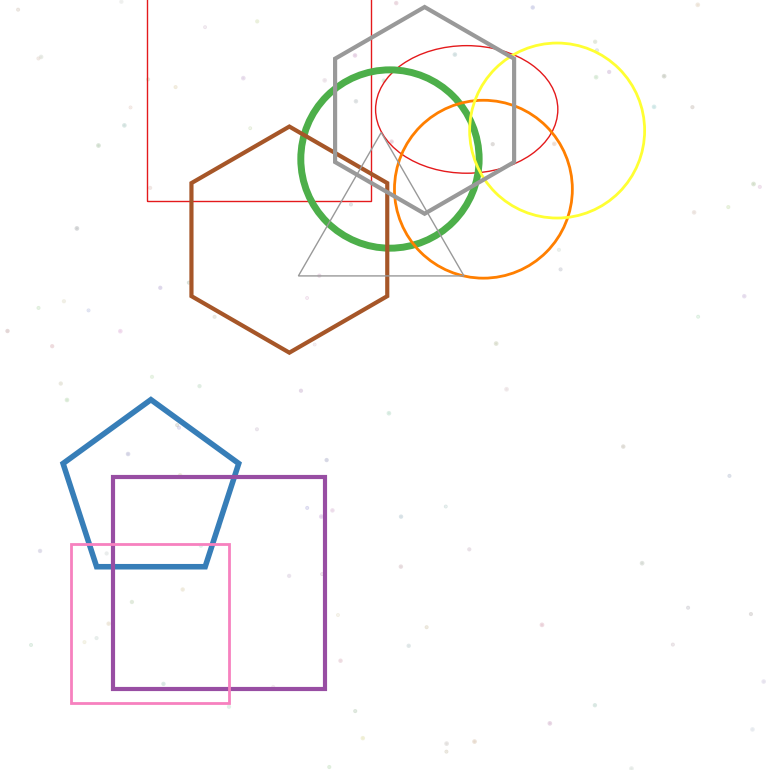[{"shape": "square", "thickness": 0.5, "radius": 0.73, "center": [0.336, 0.885]}, {"shape": "oval", "thickness": 0.5, "radius": 0.59, "center": [0.606, 0.858]}, {"shape": "pentagon", "thickness": 2, "radius": 0.6, "center": [0.196, 0.361]}, {"shape": "circle", "thickness": 2.5, "radius": 0.58, "center": [0.506, 0.793]}, {"shape": "square", "thickness": 1.5, "radius": 0.69, "center": [0.284, 0.243]}, {"shape": "circle", "thickness": 1, "radius": 0.58, "center": [0.628, 0.754]}, {"shape": "circle", "thickness": 1, "radius": 0.57, "center": [0.724, 0.83]}, {"shape": "hexagon", "thickness": 1.5, "radius": 0.73, "center": [0.376, 0.689]}, {"shape": "square", "thickness": 1, "radius": 0.51, "center": [0.195, 0.19]}, {"shape": "hexagon", "thickness": 1.5, "radius": 0.67, "center": [0.551, 0.857]}, {"shape": "triangle", "thickness": 0.5, "radius": 0.62, "center": [0.495, 0.704]}]